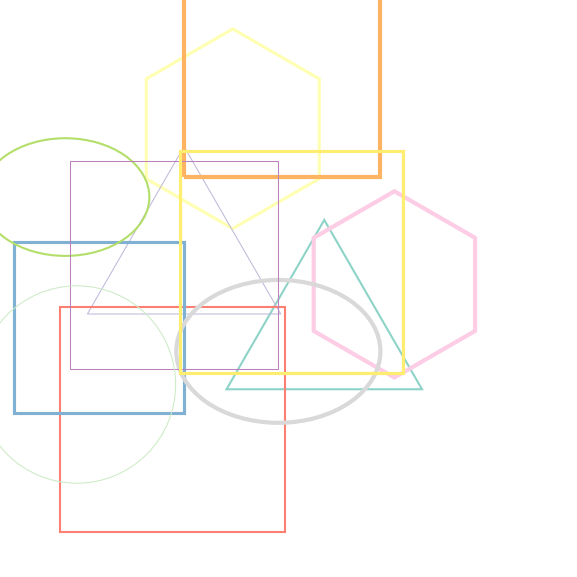[{"shape": "triangle", "thickness": 1, "radius": 0.98, "center": [0.562, 0.423]}, {"shape": "hexagon", "thickness": 1.5, "radius": 0.86, "center": [0.403, 0.776]}, {"shape": "triangle", "thickness": 0.5, "radius": 0.97, "center": [0.319, 0.552]}, {"shape": "square", "thickness": 1, "radius": 0.97, "center": [0.299, 0.272]}, {"shape": "square", "thickness": 1.5, "radius": 0.74, "center": [0.172, 0.432]}, {"shape": "square", "thickness": 2, "radius": 0.85, "center": [0.488, 0.863]}, {"shape": "oval", "thickness": 1, "radius": 0.73, "center": [0.113, 0.658]}, {"shape": "hexagon", "thickness": 2, "radius": 0.81, "center": [0.683, 0.507]}, {"shape": "oval", "thickness": 2, "radius": 0.88, "center": [0.482, 0.391]}, {"shape": "square", "thickness": 0.5, "radius": 0.9, "center": [0.301, 0.54]}, {"shape": "circle", "thickness": 0.5, "radius": 0.85, "center": [0.133, 0.333]}, {"shape": "square", "thickness": 1.5, "radius": 0.96, "center": [0.505, 0.545]}]